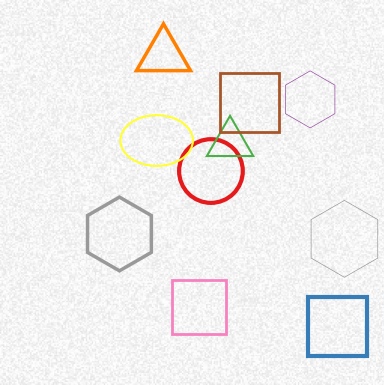[{"shape": "circle", "thickness": 3, "radius": 0.41, "center": [0.548, 0.556]}, {"shape": "square", "thickness": 3, "radius": 0.38, "center": [0.877, 0.152]}, {"shape": "triangle", "thickness": 1.5, "radius": 0.35, "center": [0.598, 0.63]}, {"shape": "hexagon", "thickness": 0.5, "radius": 0.37, "center": [0.806, 0.742]}, {"shape": "triangle", "thickness": 2.5, "radius": 0.41, "center": [0.425, 0.857]}, {"shape": "oval", "thickness": 1.5, "radius": 0.47, "center": [0.407, 0.635]}, {"shape": "square", "thickness": 2, "radius": 0.38, "center": [0.648, 0.733]}, {"shape": "square", "thickness": 2, "radius": 0.35, "center": [0.518, 0.204]}, {"shape": "hexagon", "thickness": 0.5, "radius": 0.5, "center": [0.895, 0.38]}, {"shape": "hexagon", "thickness": 2.5, "radius": 0.48, "center": [0.31, 0.392]}]